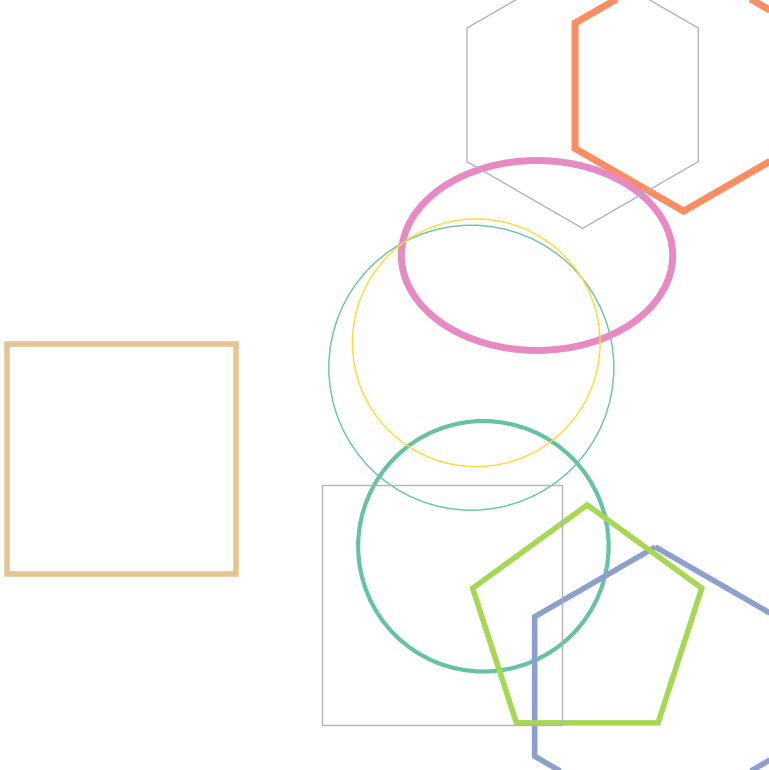[{"shape": "circle", "thickness": 1.5, "radius": 0.81, "center": [0.628, 0.291]}, {"shape": "circle", "thickness": 0.5, "radius": 0.93, "center": [0.612, 0.522]}, {"shape": "hexagon", "thickness": 2.5, "radius": 0.81, "center": [0.888, 0.889]}, {"shape": "hexagon", "thickness": 2, "radius": 0.91, "center": [0.851, 0.108]}, {"shape": "oval", "thickness": 2.5, "radius": 0.88, "center": [0.697, 0.668]}, {"shape": "pentagon", "thickness": 2, "radius": 0.78, "center": [0.763, 0.188]}, {"shape": "circle", "thickness": 0.5, "radius": 0.8, "center": [0.618, 0.555]}, {"shape": "square", "thickness": 2, "radius": 0.75, "center": [0.158, 0.404]}, {"shape": "hexagon", "thickness": 0.5, "radius": 0.87, "center": [0.757, 0.877]}, {"shape": "square", "thickness": 0.5, "radius": 0.78, "center": [0.574, 0.214]}]